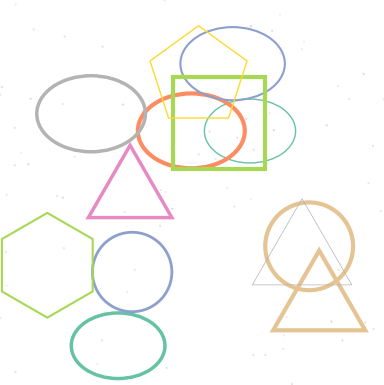[{"shape": "oval", "thickness": 2.5, "radius": 0.61, "center": [0.307, 0.102]}, {"shape": "oval", "thickness": 1, "radius": 0.59, "center": [0.649, 0.66]}, {"shape": "oval", "thickness": 3, "radius": 0.69, "center": [0.497, 0.66]}, {"shape": "circle", "thickness": 2, "radius": 0.52, "center": [0.343, 0.294]}, {"shape": "oval", "thickness": 1.5, "radius": 0.68, "center": [0.604, 0.835]}, {"shape": "triangle", "thickness": 2.5, "radius": 0.63, "center": [0.338, 0.497]}, {"shape": "square", "thickness": 3, "radius": 0.6, "center": [0.569, 0.681]}, {"shape": "hexagon", "thickness": 1.5, "radius": 0.68, "center": [0.123, 0.311]}, {"shape": "pentagon", "thickness": 1, "radius": 0.66, "center": [0.516, 0.801]}, {"shape": "triangle", "thickness": 3, "radius": 0.69, "center": [0.829, 0.211]}, {"shape": "circle", "thickness": 3, "radius": 0.57, "center": [0.803, 0.36]}, {"shape": "triangle", "thickness": 0.5, "radius": 0.75, "center": [0.785, 0.335]}, {"shape": "oval", "thickness": 2.5, "radius": 0.71, "center": [0.237, 0.705]}]